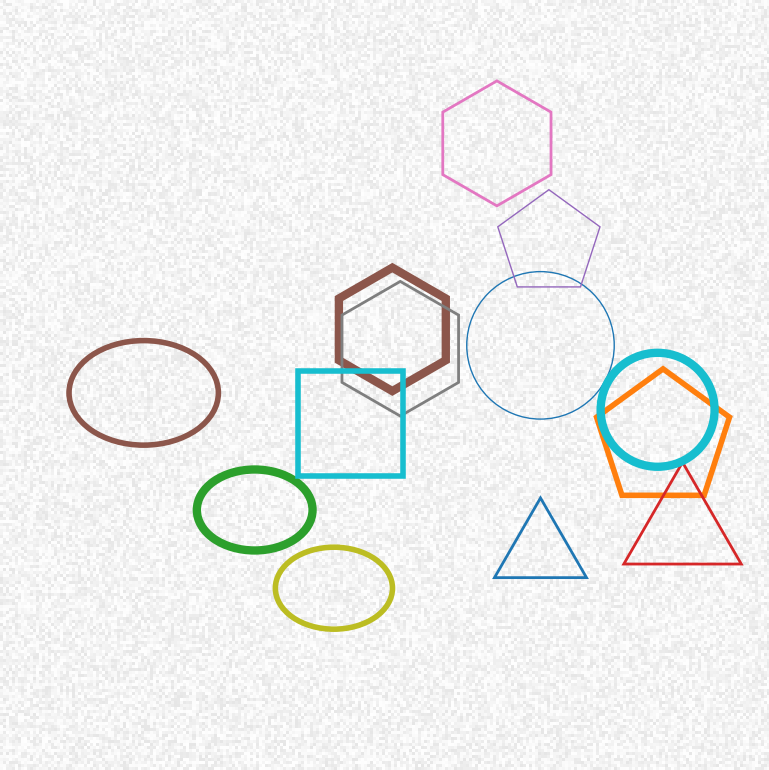[{"shape": "circle", "thickness": 0.5, "radius": 0.48, "center": [0.702, 0.551]}, {"shape": "triangle", "thickness": 1, "radius": 0.34, "center": [0.702, 0.284]}, {"shape": "pentagon", "thickness": 2, "radius": 0.45, "center": [0.861, 0.43]}, {"shape": "oval", "thickness": 3, "radius": 0.38, "center": [0.331, 0.338]}, {"shape": "triangle", "thickness": 1, "radius": 0.44, "center": [0.886, 0.312]}, {"shape": "pentagon", "thickness": 0.5, "radius": 0.35, "center": [0.713, 0.684]}, {"shape": "hexagon", "thickness": 3, "radius": 0.4, "center": [0.51, 0.572]}, {"shape": "oval", "thickness": 2, "radius": 0.48, "center": [0.187, 0.49]}, {"shape": "hexagon", "thickness": 1, "radius": 0.41, "center": [0.645, 0.814]}, {"shape": "hexagon", "thickness": 1, "radius": 0.44, "center": [0.52, 0.547]}, {"shape": "oval", "thickness": 2, "radius": 0.38, "center": [0.434, 0.236]}, {"shape": "square", "thickness": 2, "radius": 0.34, "center": [0.455, 0.45]}, {"shape": "circle", "thickness": 3, "radius": 0.37, "center": [0.854, 0.468]}]